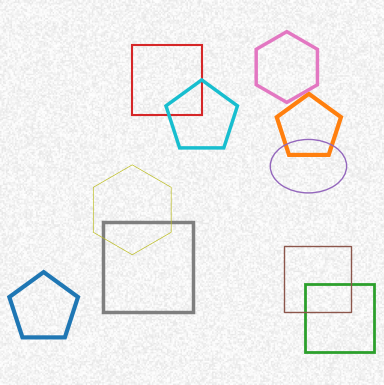[{"shape": "pentagon", "thickness": 3, "radius": 0.47, "center": [0.113, 0.2]}, {"shape": "pentagon", "thickness": 3, "radius": 0.44, "center": [0.802, 0.669]}, {"shape": "square", "thickness": 2, "radius": 0.44, "center": [0.882, 0.174]}, {"shape": "square", "thickness": 1.5, "radius": 0.45, "center": [0.434, 0.792]}, {"shape": "oval", "thickness": 1, "radius": 0.5, "center": [0.801, 0.568]}, {"shape": "square", "thickness": 1, "radius": 0.43, "center": [0.824, 0.275]}, {"shape": "hexagon", "thickness": 2.5, "radius": 0.46, "center": [0.745, 0.826]}, {"shape": "square", "thickness": 2.5, "radius": 0.58, "center": [0.384, 0.307]}, {"shape": "hexagon", "thickness": 0.5, "radius": 0.58, "center": [0.344, 0.455]}, {"shape": "pentagon", "thickness": 2.5, "radius": 0.49, "center": [0.524, 0.695]}]